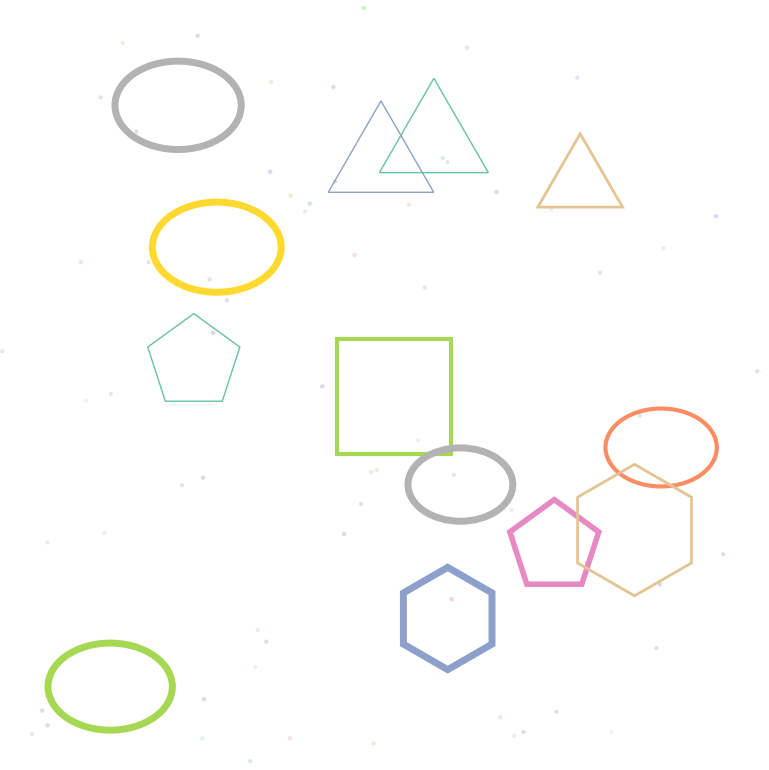[{"shape": "triangle", "thickness": 0.5, "radius": 0.41, "center": [0.563, 0.817]}, {"shape": "pentagon", "thickness": 0.5, "radius": 0.31, "center": [0.252, 0.53]}, {"shape": "oval", "thickness": 1.5, "radius": 0.36, "center": [0.859, 0.419]}, {"shape": "hexagon", "thickness": 2.5, "radius": 0.33, "center": [0.581, 0.197]}, {"shape": "triangle", "thickness": 0.5, "radius": 0.4, "center": [0.495, 0.79]}, {"shape": "pentagon", "thickness": 2, "radius": 0.3, "center": [0.72, 0.29]}, {"shape": "oval", "thickness": 2.5, "radius": 0.4, "center": [0.143, 0.108]}, {"shape": "square", "thickness": 1.5, "radius": 0.37, "center": [0.512, 0.485]}, {"shape": "oval", "thickness": 2.5, "radius": 0.42, "center": [0.282, 0.679]}, {"shape": "hexagon", "thickness": 1, "radius": 0.43, "center": [0.824, 0.312]}, {"shape": "triangle", "thickness": 1, "radius": 0.32, "center": [0.754, 0.763]}, {"shape": "oval", "thickness": 2.5, "radius": 0.34, "center": [0.598, 0.371]}, {"shape": "oval", "thickness": 2.5, "radius": 0.41, "center": [0.231, 0.863]}]